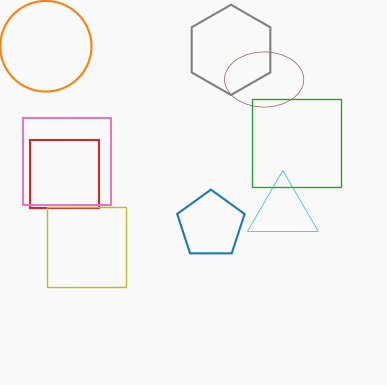[{"shape": "pentagon", "thickness": 1.5, "radius": 0.46, "center": [0.544, 0.416]}, {"shape": "circle", "thickness": 1.5, "radius": 0.59, "center": [0.118, 0.88]}, {"shape": "square", "thickness": 1, "radius": 0.57, "center": [0.766, 0.629]}, {"shape": "square", "thickness": 1.5, "radius": 0.44, "center": [0.167, 0.549]}, {"shape": "oval", "thickness": 0.5, "radius": 0.51, "center": [0.682, 0.794]}, {"shape": "square", "thickness": 1.5, "radius": 0.57, "center": [0.173, 0.581]}, {"shape": "hexagon", "thickness": 1.5, "radius": 0.59, "center": [0.596, 0.87]}, {"shape": "square", "thickness": 1, "radius": 0.51, "center": [0.223, 0.358]}, {"shape": "triangle", "thickness": 0.5, "radius": 0.53, "center": [0.73, 0.452]}]